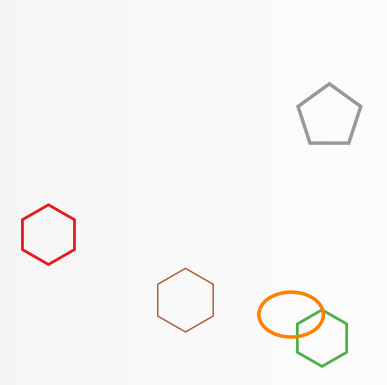[{"shape": "hexagon", "thickness": 2, "radius": 0.39, "center": [0.125, 0.391]}, {"shape": "hexagon", "thickness": 2, "radius": 0.37, "center": [0.831, 0.122]}, {"shape": "oval", "thickness": 2.5, "radius": 0.42, "center": [0.751, 0.183]}, {"shape": "hexagon", "thickness": 1, "radius": 0.41, "center": [0.479, 0.22]}, {"shape": "pentagon", "thickness": 2.5, "radius": 0.43, "center": [0.85, 0.697]}]